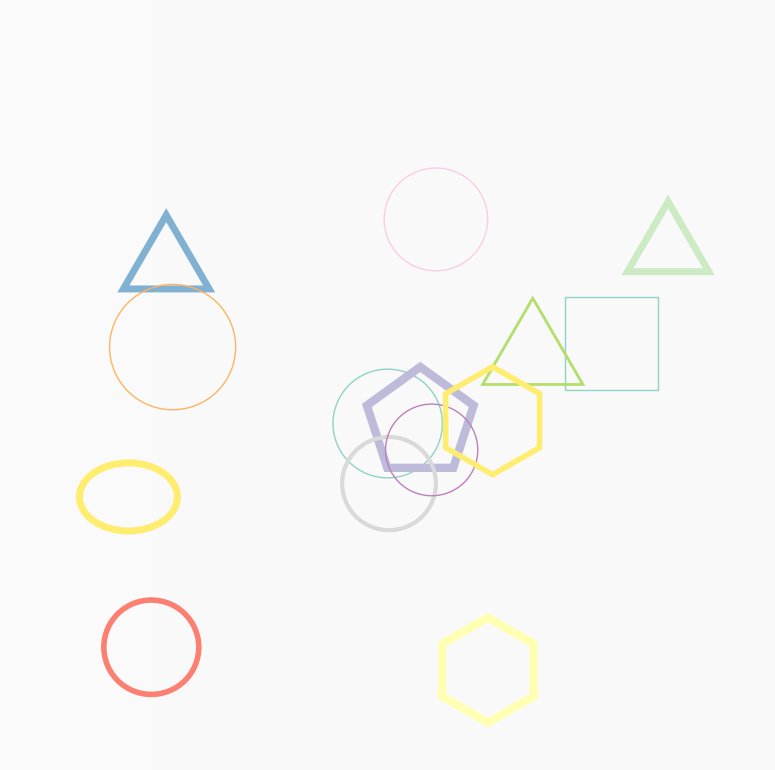[{"shape": "circle", "thickness": 0.5, "radius": 0.35, "center": [0.5, 0.45]}, {"shape": "square", "thickness": 0.5, "radius": 0.3, "center": [0.789, 0.554]}, {"shape": "hexagon", "thickness": 3, "radius": 0.34, "center": [0.63, 0.13]}, {"shape": "pentagon", "thickness": 3, "radius": 0.36, "center": [0.542, 0.451]}, {"shape": "circle", "thickness": 2, "radius": 0.31, "center": [0.195, 0.159]}, {"shape": "triangle", "thickness": 2.5, "radius": 0.32, "center": [0.215, 0.657]}, {"shape": "circle", "thickness": 0.5, "radius": 0.41, "center": [0.223, 0.549]}, {"shape": "triangle", "thickness": 1, "radius": 0.37, "center": [0.687, 0.538]}, {"shape": "circle", "thickness": 0.5, "radius": 0.33, "center": [0.562, 0.715]}, {"shape": "circle", "thickness": 1.5, "radius": 0.3, "center": [0.502, 0.372]}, {"shape": "circle", "thickness": 0.5, "radius": 0.3, "center": [0.557, 0.416]}, {"shape": "triangle", "thickness": 2.5, "radius": 0.3, "center": [0.862, 0.678]}, {"shape": "oval", "thickness": 2.5, "radius": 0.32, "center": [0.166, 0.355]}, {"shape": "hexagon", "thickness": 2, "radius": 0.35, "center": [0.636, 0.454]}]